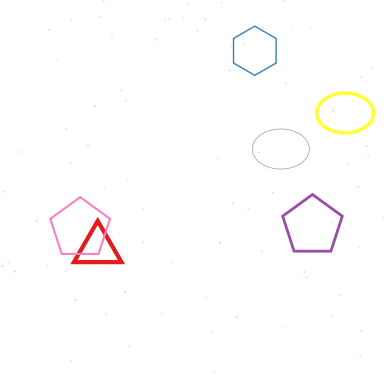[{"shape": "triangle", "thickness": 3, "radius": 0.36, "center": [0.254, 0.355]}, {"shape": "hexagon", "thickness": 1, "radius": 0.32, "center": [0.662, 0.868]}, {"shape": "pentagon", "thickness": 2, "radius": 0.41, "center": [0.812, 0.413]}, {"shape": "oval", "thickness": 2.5, "radius": 0.37, "center": [0.896, 0.707]}, {"shape": "pentagon", "thickness": 1.5, "radius": 0.41, "center": [0.208, 0.406]}, {"shape": "oval", "thickness": 0.5, "radius": 0.37, "center": [0.729, 0.613]}]